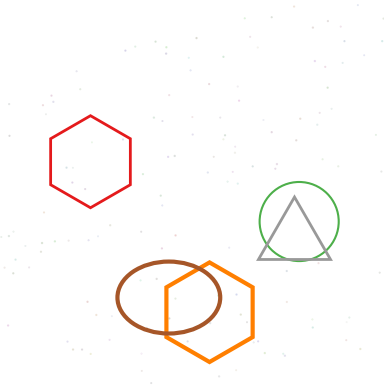[{"shape": "hexagon", "thickness": 2, "radius": 0.6, "center": [0.235, 0.58]}, {"shape": "circle", "thickness": 1.5, "radius": 0.51, "center": [0.777, 0.425]}, {"shape": "hexagon", "thickness": 3, "radius": 0.65, "center": [0.544, 0.189]}, {"shape": "oval", "thickness": 3, "radius": 0.67, "center": [0.439, 0.227]}, {"shape": "triangle", "thickness": 2, "radius": 0.54, "center": [0.765, 0.38]}]